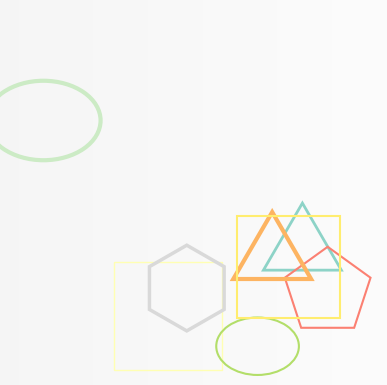[{"shape": "triangle", "thickness": 2, "radius": 0.58, "center": [0.78, 0.356]}, {"shape": "square", "thickness": 1, "radius": 0.7, "center": [0.434, 0.18]}, {"shape": "pentagon", "thickness": 1.5, "radius": 0.58, "center": [0.846, 0.243]}, {"shape": "triangle", "thickness": 3, "radius": 0.58, "center": [0.702, 0.333]}, {"shape": "oval", "thickness": 1.5, "radius": 0.53, "center": [0.665, 0.101]}, {"shape": "hexagon", "thickness": 2.5, "radius": 0.56, "center": [0.482, 0.252]}, {"shape": "oval", "thickness": 3, "radius": 0.74, "center": [0.112, 0.687]}, {"shape": "square", "thickness": 1.5, "radius": 0.66, "center": [0.745, 0.306]}]